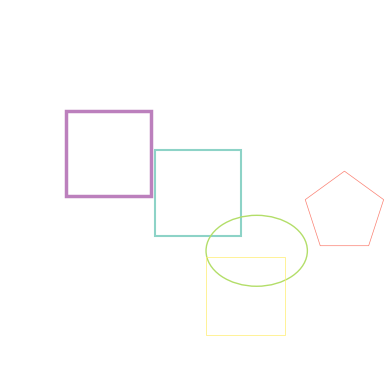[{"shape": "square", "thickness": 1.5, "radius": 0.55, "center": [0.514, 0.498]}, {"shape": "pentagon", "thickness": 0.5, "radius": 0.54, "center": [0.895, 0.448]}, {"shape": "oval", "thickness": 1, "radius": 0.66, "center": [0.667, 0.349]}, {"shape": "square", "thickness": 2.5, "radius": 0.55, "center": [0.281, 0.602]}, {"shape": "square", "thickness": 0.5, "radius": 0.51, "center": [0.637, 0.231]}]